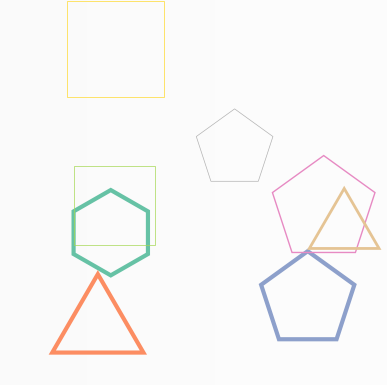[{"shape": "hexagon", "thickness": 3, "radius": 0.55, "center": [0.286, 0.396]}, {"shape": "triangle", "thickness": 3, "radius": 0.68, "center": [0.252, 0.152]}, {"shape": "pentagon", "thickness": 3, "radius": 0.63, "center": [0.794, 0.221]}, {"shape": "pentagon", "thickness": 1, "radius": 0.7, "center": [0.835, 0.457]}, {"shape": "square", "thickness": 0.5, "radius": 0.52, "center": [0.296, 0.466]}, {"shape": "square", "thickness": 0.5, "radius": 0.63, "center": [0.298, 0.872]}, {"shape": "triangle", "thickness": 2, "radius": 0.52, "center": [0.888, 0.407]}, {"shape": "pentagon", "thickness": 0.5, "radius": 0.52, "center": [0.605, 0.613]}]